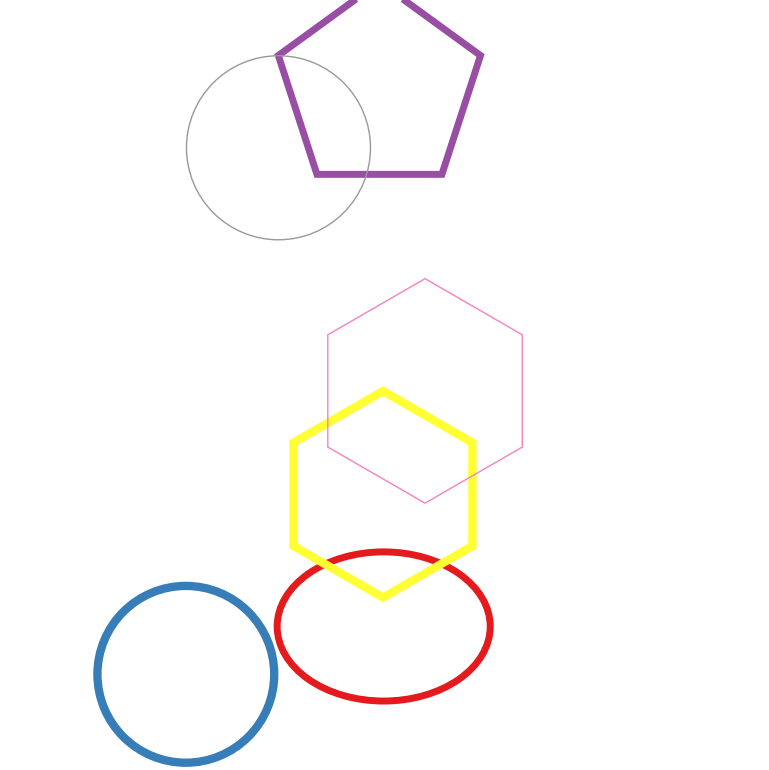[{"shape": "oval", "thickness": 2.5, "radius": 0.69, "center": [0.498, 0.186]}, {"shape": "circle", "thickness": 3, "radius": 0.57, "center": [0.241, 0.124]}, {"shape": "pentagon", "thickness": 2.5, "radius": 0.69, "center": [0.493, 0.885]}, {"shape": "hexagon", "thickness": 3, "radius": 0.67, "center": [0.497, 0.358]}, {"shape": "hexagon", "thickness": 0.5, "radius": 0.73, "center": [0.552, 0.492]}, {"shape": "circle", "thickness": 0.5, "radius": 0.6, "center": [0.362, 0.808]}]